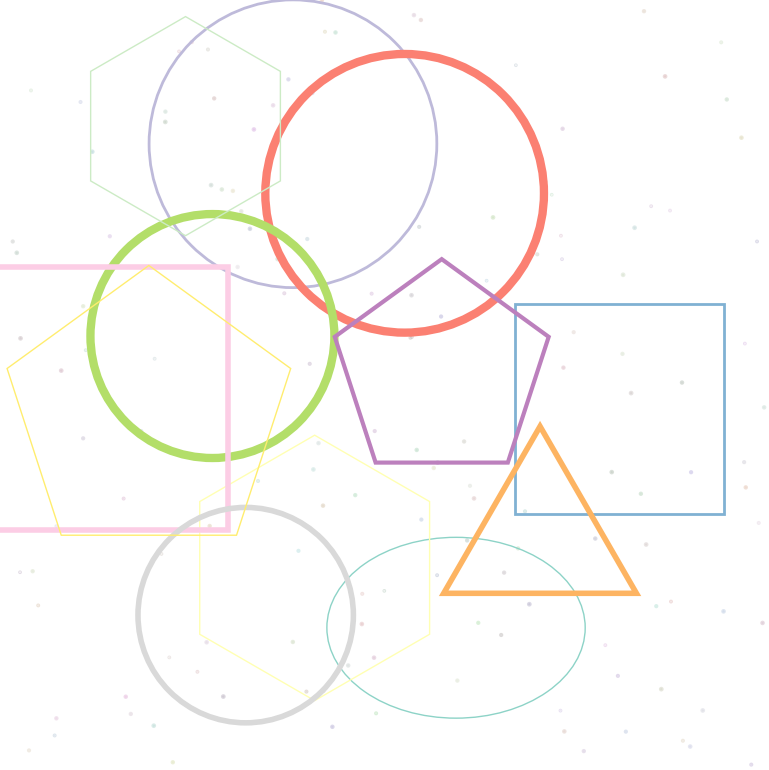[{"shape": "oval", "thickness": 0.5, "radius": 0.84, "center": [0.592, 0.185]}, {"shape": "hexagon", "thickness": 0.5, "radius": 0.86, "center": [0.409, 0.262]}, {"shape": "circle", "thickness": 1, "radius": 0.93, "center": [0.38, 0.813]}, {"shape": "circle", "thickness": 3, "radius": 0.9, "center": [0.526, 0.749]}, {"shape": "square", "thickness": 1, "radius": 0.68, "center": [0.805, 0.469]}, {"shape": "triangle", "thickness": 2, "radius": 0.72, "center": [0.701, 0.302]}, {"shape": "circle", "thickness": 3, "radius": 0.79, "center": [0.276, 0.564]}, {"shape": "square", "thickness": 2, "radius": 0.85, "center": [0.125, 0.483]}, {"shape": "circle", "thickness": 2, "radius": 0.7, "center": [0.319, 0.201]}, {"shape": "pentagon", "thickness": 1.5, "radius": 0.73, "center": [0.574, 0.517]}, {"shape": "hexagon", "thickness": 0.5, "radius": 0.71, "center": [0.241, 0.836]}, {"shape": "pentagon", "thickness": 0.5, "radius": 0.97, "center": [0.193, 0.462]}]